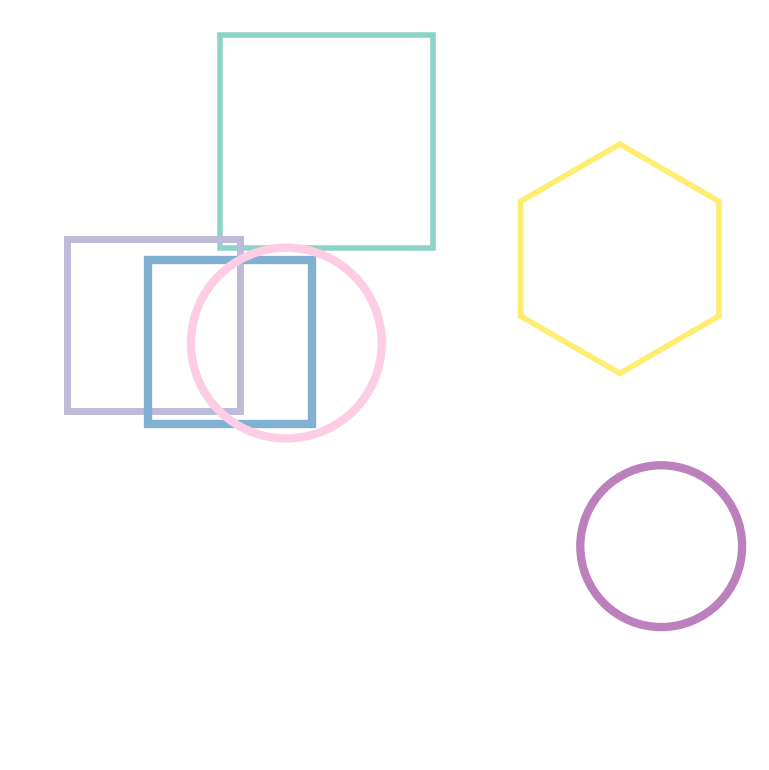[{"shape": "square", "thickness": 2, "radius": 0.69, "center": [0.424, 0.816]}, {"shape": "square", "thickness": 2.5, "radius": 0.56, "center": [0.199, 0.578]}, {"shape": "square", "thickness": 3, "radius": 0.53, "center": [0.298, 0.556]}, {"shape": "circle", "thickness": 3, "radius": 0.62, "center": [0.372, 0.554]}, {"shape": "circle", "thickness": 3, "radius": 0.53, "center": [0.859, 0.291]}, {"shape": "hexagon", "thickness": 2, "radius": 0.74, "center": [0.805, 0.664]}]